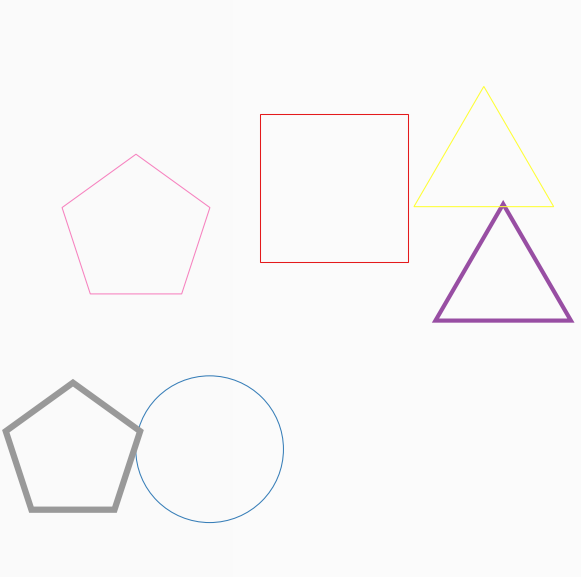[{"shape": "square", "thickness": 0.5, "radius": 0.64, "center": [0.575, 0.673]}, {"shape": "circle", "thickness": 0.5, "radius": 0.64, "center": [0.361, 0.221]}, {"shape": "triangle", "thickness": 2, "radius": 0.67, "center": [0.866, 0.511]}, {"shape": "triangle", "thickness": 0.5, "radius": 0.69, "center": [0.832, 0.711]}, {"shape": "pentagon", "thickness": 0.5, "radius": 0.67, "center": [0.234, 0.598]}, {"shape": "pentagon", "thickness": 3, "radius": 0.61, "center": [0.126, 0.215]}]